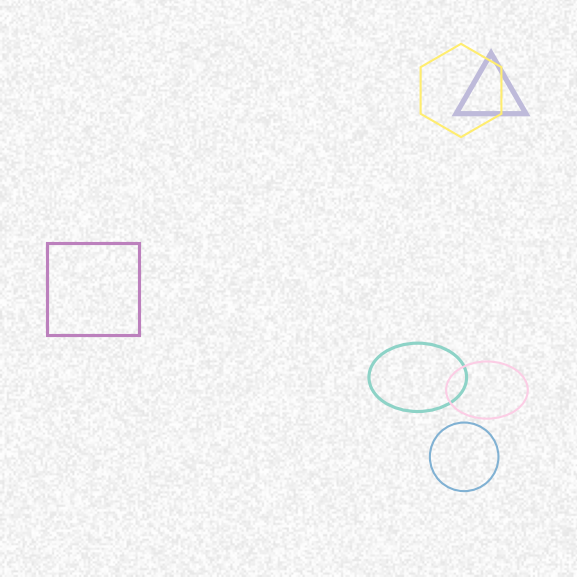[{"shape": "oval", "thickness": 1.5, "radius": 0.42, "center": [0.723, 0.346]}, {"shape": "triangle", "thickness": 2.5, "radius": 0.35, "center": [0.85, 0.837]}, {"shape": "circle", "thickness": 1, "radius": 0.3, "center": [0.804, 0.208]}, {"shape": "oval", "thickness": 1, "radius": 0.35, "center": [0.843, 0.324]}, {"shape": "square", "thickness": 1.5, "radius": 0.4, "center": [0.16, 0.499]}, {"shape": "hexagon", "thickness": 1, "radius": 0.4, "center": [0.798, 0.842]}]